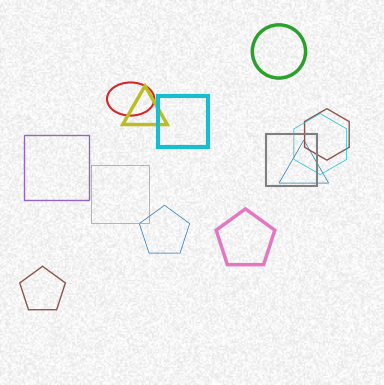[{"shape": "pentagon", "thickness": 0.5, "radius": 0.34, "center": [0.427, 0.398]}, {"shape": "triangle", "thickness": 0.5, "radius": 0.37, "center": [0.789, 0.562]}, {"shape": "square", "thickness": 0.5, "radius": 0.38, "center": [0.311, 0.496]}, {"shape": "circle", "thickness": 2.5, "radius": 0.35, "center": [0.725, 0.866]}, {"shape": "oval", "thickness": 1.5, "radius": 0.31, "center": [0.339, 0.743]}, {"shape": "square", "thickness": 1, "radius": 0.42, "center": [0.147, 0.564]}, {"shape": "hexagon", "thickness": 1, "radius": 0.33, "center": [0.849, 0.651]}, {"shape": "pentagon", "thickness": 1, "radius": 0.31, "center": [0.111, 0.246]}, {"shape": "pentagon", "thickness": 2.5, "radius": 0.4, "center": [0.638, 0.377]}, {"shape": "square", "thickness": 1.5, "radius": 0.34, "center": [0.757, 0.584]}, {"shape": "triangle", "thickness": 2.5, "radius": 0.33, "center": [0.377, 0.71]}, {"shape": "hexagon", "thickness": 0.5, "radius": 0.4, "center": [0.832, 0.626]}, {"shape": "square", "thickness": 3, "radius": 0.33, "center": [0.475, 0.684]}]